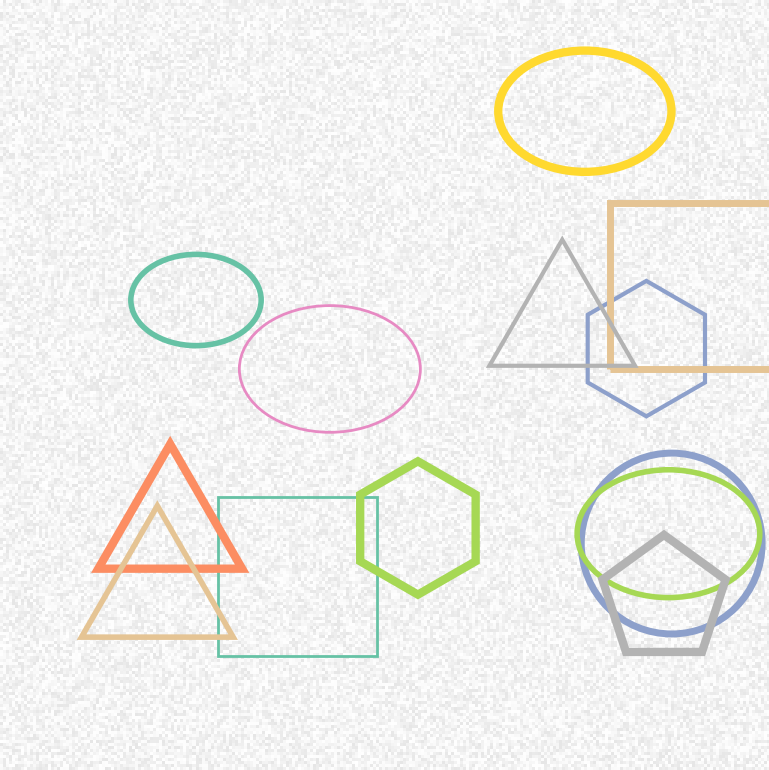[{"shape": "square", "thickness": 1, "radius": 0.52, "center": [0.387, 0.251]}, {"shape": "oval", "thickness": 2, "radius": 0.42, "center": [0.255, 0.61]}, {"shape": "triangle", "thickness": 3, "radius": 0.54, "center": [0.221, 0.315]}, {"shape": "hexagon", "thickness": 1.5, "radius": 0.44, "center": [0.839, 0.547]}, {"shape": "circle", "thickness": 2.5, "radius": 0.59, "center": [0.872, 0.294]}, {"shape": "oval", "thickness": 1, "radius": 0.59, "center": [0.428, 0.521]}, {"shape": "hexagon", "thickness": 3, "radius": 0.43, "center": [0.543, 0.314]}, {"shape": "oval", "thickness": 2, "radius": 0.59, "center": [0.868, 0.307]}, {"shape": "oval", "thickness": 3, "radius": 0.56, "center": [0.76, 0.856]}, {"shape": "triangle", "thickness": 2, "radius": 0.57, "center": [0.204, 0.229]}, {"shape": "square", "thickness": 2.5, "radius": 0.54, "center": [0.9, 0.628]}, {"shape": "triangle", "thickness": 1.5, "radius": 0.55, "center": [0.73, 0.58]}, {"shape": "pentagon", "thickness": 3, "radius": 0.42, "center": [0.862, 0.221]}]